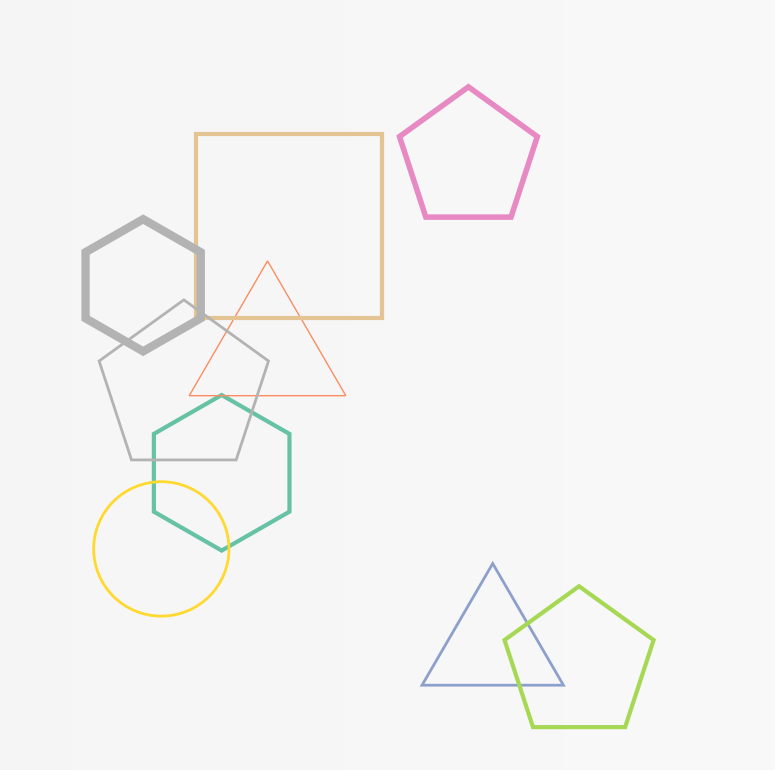[{"shape": "hexagon", "thickness": 1.5, "radius": 0.51, "center": [0.286, 0.386]}, {"shape": "triangle", "thickness": 0.5, "radius": 0.58, "center": [0.345, 0.544]}, {"shape": "triangle", "thickness": 1, "radius": 0.53, "center": [0.636, 0.163]}, {"shape": "pentagon", "thickness": 2, "radius": 0.47, "center": [0.604, 0.794]}, {"shape": "pentagon", "thickness": 1.5, "radius": 0.51, "center": [0.747, 0.137]}, {"shape": "circle", "thickness": 1, "radius": 0.44, "center": [0.208, 0.287]}, {"shape": "square", "thickness": 1.5, "radius": 0.6, "center": [0.373, 0.706]}, {"shape": "pentagon", "thickness": 1, "radius": 0.57, "center": [0.237, 0.496]}, {"shape": "hexagon", "thickness": 3, "radius": 0.43, "center": [0.185, 0.63]}]